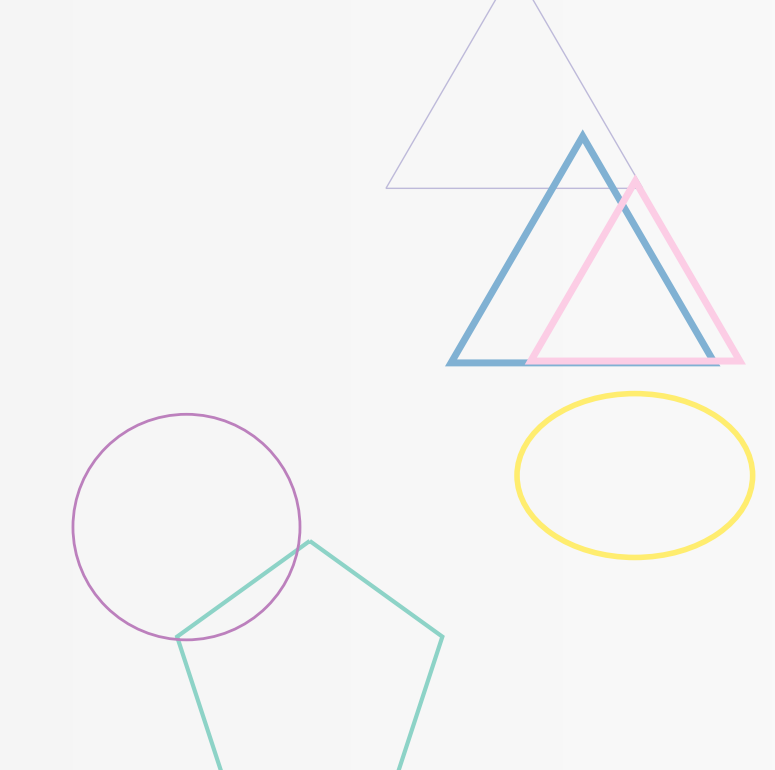[{"shape": "pentagon", "thickness": 1.5, "radius": 0.9, "center": [0.4, 0.118]}, {"shape": "triangle", "thickness": 0.5, "radius": 0.96, "center": [0.664, 0.851]}, {"shape": "triangle", "thickness": 2.5, "radius": 0.98, "center": [0.752, 0.627]}, {"shape": "triangle", "thickness": 2.5, "radius": 0.78, "center": [0.82, 0.609]}, {"shape": "circle", "thickness": 1, "radius": 0.73, "center": [0.241, 0.315]}, {"shape": "oval", "thickness": 2, "radius": 0.76, "center": [0.819, 0.382]}]